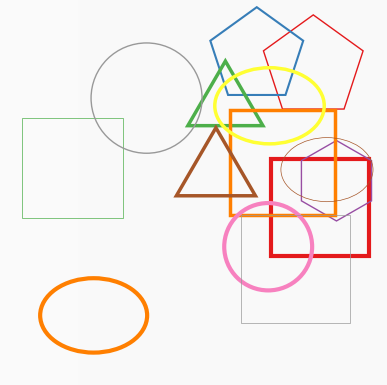[{"shape": "square", "thickness": 3, "radius": 0.63, "center": [0.826, 0.461]}, {"shape": "pentagon", "thickness": 1, "radius": 0.68, "center": [0.808, 0.826]}, {"shape": "pentagon", "thickness": 1.5, "radius": 0.63, "center": [0.663, 0.855]}, {"shape": "square", "thickness": 0.5, "radius": 0.65, "center": [0.187, 0.564]}, {"shape": "triangle", "thickness": 2.5, "radius": 0.56, "center": [0.582, 0.729]}, {"shape": "hexagon", "thickness": 1, "radius": 0.52, "center": [0.868, 0.531]}, {"shape": "square", "thickness": 2.5, "radius": 0.68, "center": [0.73, 0.578]}, {"shape": "oval", "thickness": 3, "radius": 0.69, "center": [0.242, 0.181]}, {"shape": "oval", "thickness": 2.5, "radius": 0.71, "center": [0.696, 0.725]}, {"shape": "oval", "thickness": 0.5, "radius": 0.59, "center": [0.844, 0.559]}, {"shape": "triangle", "thickness": 2.5, "radius": 0.59, "center": [0.557, 0.55]}, {"shape": "circle", "thickness": 3, "radius": 0.57, "center": [0.692, 0.359]}, {"shape": "square", "thickness": 0.5, "radius": 0.7, "center": [0.763, 0.302]}, {"shape": "circle", "thickness": 1, "radius": 0.72, "center": [0.378, 0.745]}]